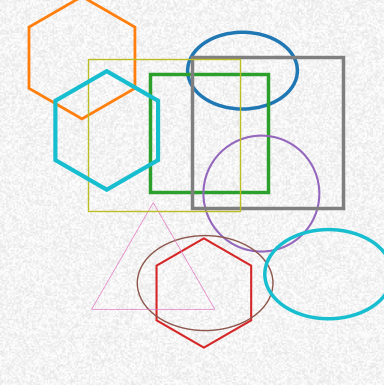[{"shape": "oval", "thickness": 2.5, "radius": 0.71, "center": [0.63, 0.817]}, {"shape": "hexagon", "thickness": 2, "radius": 0.79, "center": [0.213, 0.85]}, {"shape": "square", "thickness": 2.5, "radius": 0.77, "center": [0.542, 0.654]}, {"shape": "hexagon", "thickness": 1.5, "radius": 0.71, "center": [0.529, 0.239]}, {"shape": "circle", "thickness": 1.5, "radius": 0.75, "center": [0.679, 0.497]}, {"shape": "oval", "thickness": 1, "radius": 0.88, "center": [0.533, 0.265]}, {"shape": "triangle", "thickness": 0.5, "radius": 0.92, "center": [0.398, 0.289]}, {"shape": "square", "thickness": 2.5, "radius": 0.98, "center": [0.694, 0.655]}, {"shape": "square", "thickness": 1, "radius": 0.99, "center": [0.426, 0.649]}, {"shape": "oval", "thickness": 2.5, "radius": 0.83, "center": [0.853, 0.288]}, {"shape": "hexagon", "thickness": 3, "radius": 0.77, "center": [0.277, 0.661]}]